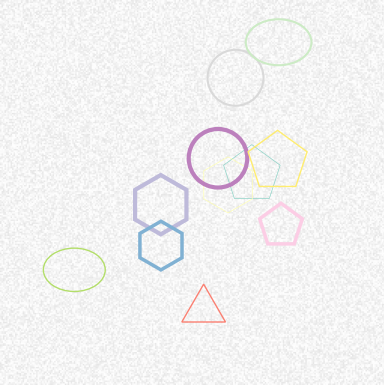[{"shape": "pentagon", "thickness": 0.5, "radius": 0.39, "center": [0.654, 0.547]}, {"shape": "hexagon", "thickness": 0.5, "radius": 0.36, "center": [0.592, 0.52]}, {"shape": "hexagon", "thickness": 3, "radius": 0.38, "center": [0.418, 0.468]}, {"shape": "triangle", "thickness": 1, "radius": 0.33, "center": [0.529, 0.196]}, {"shape": "hexagon", "thickness": 2.5, "radius": 0.32, "center": [0.418, 0.362]}, {"shape": "oval", "thickness": 1, "radius": 0.4, "center": [0.193, 0.299]}, {"shape": "pentagon", "thickness": 2.5, "radius": 0.29, "center": [0.73, 0.414]}, {"shape": "circle", "thickness": 1.5, "radius": 0.36, "center": [0.612, 0.798]}, {"shape": "circle", "thickness": 3, "radius": 0.38, "center": [0.566, 0.589]}, {"shape": "oval", "thickness": 1.5, "radius": 0.43, "center": [0.724, 0.89]}, {"shape": "pentagon", "thickness": 1, "radius": 0.4, "center": [0.721, 0.581]}]